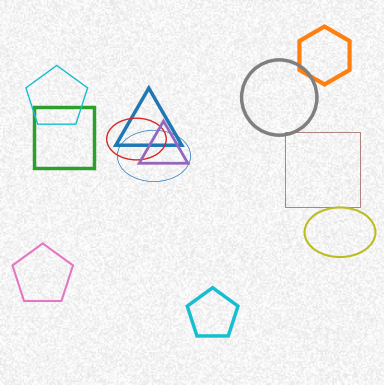[{"shape": "triangle", "thickness": 2.5, "radius": 0.49, "center": [0.386, 0.672]}, {"shape": "oval", "thickness": 0.5, "radius": 0.48, "center": [0.4, 0.595]}, {"shape": "hexagon", "thickness": 3, "radius": 0.38, "center": [0.843, 0.856]}, {"shape": "square", "thickness": 2.5, "radius": 0.39, "center": [0.167, 0.643]}, {"shape": "oval", "thickness": 1, "radius": 0.39, "center": [0.354, 0.639]}, {"shape": "triangle", "thickness": 2, "radius": 0.36, "center": [0.425, 0.612]}, {"shape": "square", "thickness": 0.5, "radius": 0.49, "center": [0.838, 0.56]}, {"shape": "pentagon", "thickness": 1.5, "radius": 0.41, "center": [0.111, 0.285]}, {"shape": "circle", "thickness": 2.5, "radius": 0.49, "center": [0.725, 0.747]}, {"shape": "oval", "thickness": 1.5, "radius": 0.46, "center": [0.883, 0.397]}, {"shape": "pentagon", "thickness": 2.5, "radius": 0.35, "center": [0.552, 0.183]}, {"shape": "pentagon", "thickness": 1, "radius": 0.42, "center": [0.147, 0.746]}]